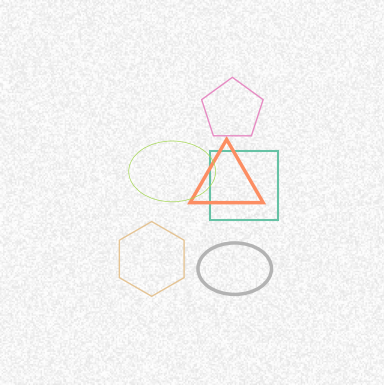[{"shape": "square", "thickness": 1.5, "radius": 0.45, "center": [0.634, 0.518]}, {"shape": "triangle", "thickness": 2.5, "radius": 0.55, "center": [0.589, 0.528]}, {"shape": "pentagon", "thickness": 1, "radius": 0.42, "center": [0.604, 0.715]}, {"shape": "oval", "thickness": 0.5, "radius": 0.56, "center": [0.447, 0.555]}, {"shape": "hexagon", "thickness": 1, "radius": 0.49, "center": [0.394, 0.327]}, {"shape": "oval", "thickness": 2.5, "radius": 0.48, "center": [0.61, 0.302]}]